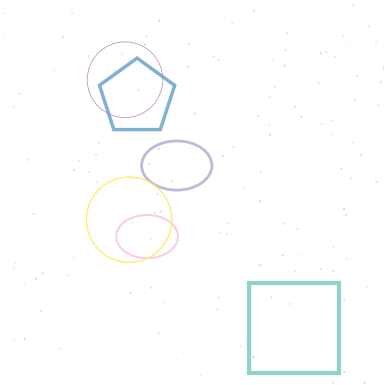[{"shape": "square", "thickness": 3, "radius": 0.58, "center": [0.764, 0.148]}, {"shape": "oval", "thickness": 2, "radius": 0.46, "center": [0.459, 0.57]}, {"shape": "pentagon", "thickness": 2.5, "radius": 0.51, "center": [0.356, 0.746]}, {"shape": "oval", "thickness": 1.5, "radius": 0.4, "center": [0.382, 0.386]}, {"shape": "circle", "thickness": 0.5, "radius": 0.49, "center": [0.325, 0.793]}, {"shape": "circle", "thickness": 1, "radius": 0.55, "center": [0.335, 0.429]}]